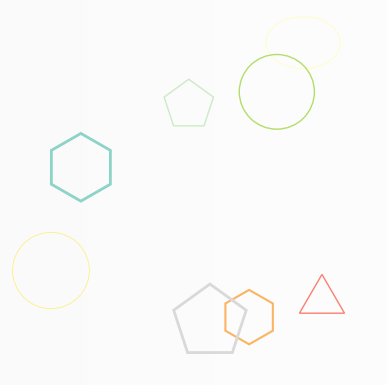[{"shape": "hexagon", "thickness": 2, "radius": 0.44, "center": [0.209, 0.565]}, {"shape": "oval", "thickness": 0.5, "radius": 0.48, "center": [0.782, 0.889]}, {"shape": "triangle", "thickness": 1, "radius": 0.34, "center": [0.831, 0.22]}, {"shape": "hexagon", "thickness": 1.5, "radius": 0.35, "center": [0.643, 0.176]}, {"shape": "circle", "thickness": 1, "radius": 0.48, "center": [0.714, 0.761]}, {"shape": "pentagon", "thickness": 2, "radius": 0.49, "center": [0.542, 0.164]}, {"shape": "pentagon", "thickness": 1, "radius": 0.33, "center": [0.487, 0.727]}, {"shape": "circle", "thickness": 0.5, "radius": 0.5, "center": [0.132, 0.297]}]